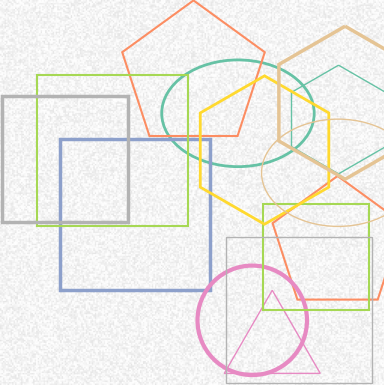[{"shape": "hexagon", "thickness": 1, "radius": 0.71, "center": [0.879, 0.69]}, {"shape": "oval", "thickness": 2, "radius": 0.99, "center": [0.618, 0.706]}, {"shape": "pentagon", "thickness": 1.5, "radius": 0.97, "center": [0.503, 0.804]}, {"shape": "pentagon", "thickness": 1.5, "radius": 0.89, "center": [0.877, 0.365]}, {"shape": "square", "thickness": 2.5, "radius": 0.98, "center": [0.351, 0.442]}, {"shape": "circle", "thickness": 3, "radius": 0.71, "center": [0.655, 0.168]}, {"shape": "triangle", "thickness": 1, "radius": 0.72, "center": [0.707, 0.102]}, {"shape": "square", "thickness": 1.5, "radius": 0.69, "center": [0.821, 0.333]}, {"shape": "square", "thickness": 1.5, "radius": 0.98, "center": [0.292, 0.608]}, {"shape": "hexagon", "thickness": 2, "radius": 0.96, "center": [0.687, 0.61]}, {"shape": "oval", "thickness": 1, "radius": 1.0, "center": [0.878, 0.551]}, {"shape": "hexagon", "thickness": 2.5, "radius": 0.99, "center": [0.896, 0.733]}, {"shape": "square", "thickness": 2.5, "radius": 0.82, "center": [0.169, 0.587]}, {"shape": "square", "thickness": 1, "radius": 0.95, "center": [0.777, 0.195]}]